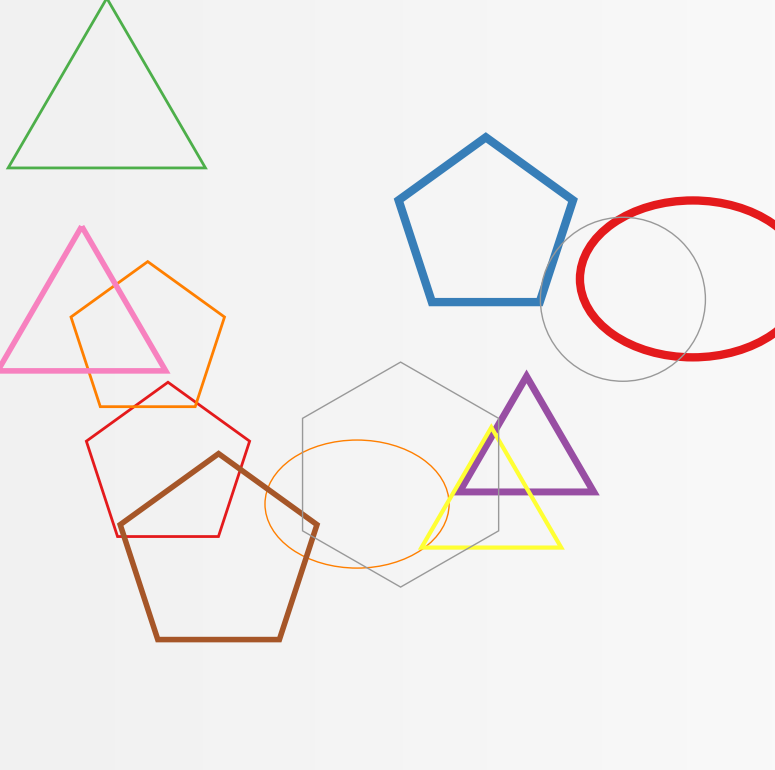[{"shape": "pentagon", "thickness": 1, "radius": 0.55, "center": [0.217, 0.393]}, {"shape": "oval", "thickness": 3, "radius": 0.73, "center": [0.894, 0.638]}, {"shape": "pentagon", "thickness": 3, "radius": 0.59, "center": [0.627, 0.703]}, {"shape": "triangle", "thickness": 1, "radius": 0.73, "center": [0.138, 0.855]}, {"shape": "triangle", "thickness": 2.5, "radius": 0.5, "center": [0.679, 0.411]}, {"shape": "pentagon", "thickness": 1, "radius": 0.52, "center": [0.191, 0.556]}, {"shape": "oval", "thickness": 0.5, "radius": 0.59, "center": [0.461, 0.345]}, {"shape": "triangle", "thickness": 1.5, "radius": 0.52, "center": [0.634, 0.341]}, {"shape": "pentagon", "thickness": 2, "radius": 0.67, "center": [0.282, 0.277]}, {"shape": "triangle", "thickness": 2, "radius": 0.63, "center": [0.105, 0.581]}, {"shape": "hexagon", "thickness": 0.5, "radius": 0.73, "center": [0.517, 0.384]}, {"shape": "circle", "thickness": 0.5, "radius": 0.53, "center": [0.804, 0.611]}]